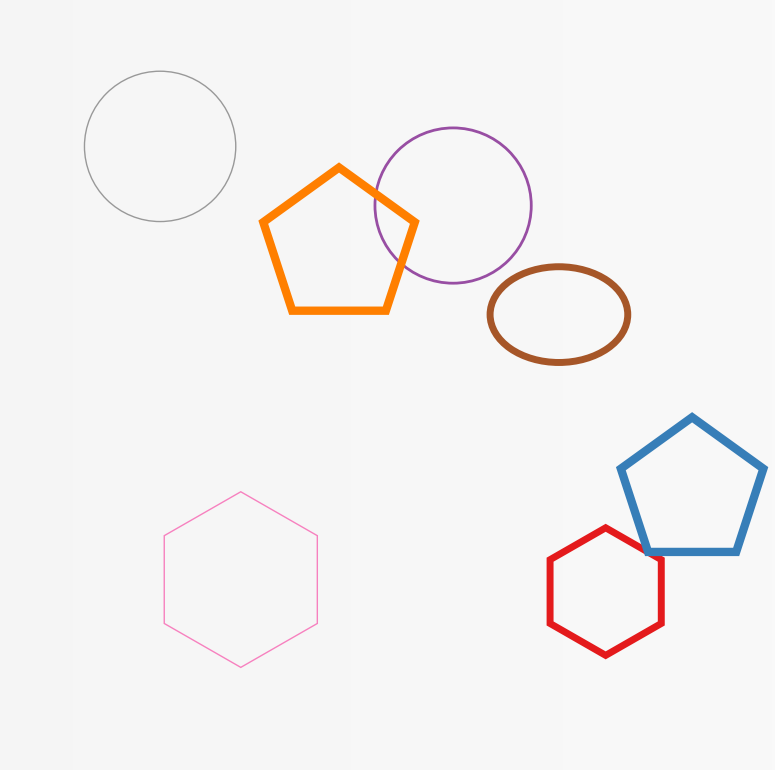[{"shape": "hexagon", "thickness": 2.5, "radius": 0.41, "center": [0.782, 0.232]}, {"shape": "pentagon", "thickness": 3, "radius": 0.48, "center": [0.893, 0.361]}, {"shape": "circle", "thickness": 1, "radius": 0.5, "center": [0.585, 0.733]}, {"shape": "pentagon", "thickness": 3, "radius": 0.51, "center": [0.437, 0.68]}, {"shape": "oval", "thickness": 2.5, "radius": 0.44, "center": [0.721, 0.591]}, {"shape": "hexagon", "thickness": 0.5, "radius": 0.57, "center": [0.311, 0.247]}, {"shape": "circle", "thickness": 0.5, "radius": 0.49, "center": [0.207, 0.81]}]